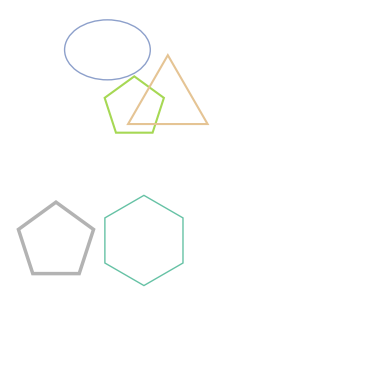[{"shape": "hexagon", "thickness": 1, "radius": 0.59, "center": [0.374, 0.375]}, {"shape": "oval", "thickness": 1, "radius": 0.56, "center": [0.279, 0.871]}, {"shape": "pentagon", "thickness": 1.5, "radius": 0.4, "center": [0.349, 0.721]}, {"shape": "triangle", "thickness": 1.5, "radius": 0.6, "center": [0.436, 0.737]}, {"shape": "pentagon", "thickness": 2.5, "radius": 0.51, "center": [0.145, 0.372]}]